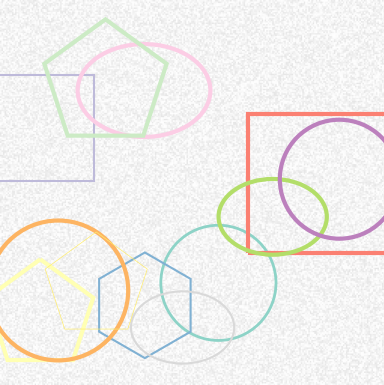[{"shape": "circle", "thickness": 2, "radius": 0.75, "center": [0.567, 0.265]}, {"shape": "pentagon", "thickness": 3, "radius": 0.72, "center": [0.105, 0.182]}, {"shape": "square", "thickness": 1.5, "radius": 0.69, "center": [0.106, 0.667]}, {"shape": "square", "thickness": 3, "radius": 0.9, "center": [0.826, 0.523]}, {"shape": "hexagon", "thickness": 1.5, "radius": 0.69, "center": [0.376, 0.207]}, {"shape": "circle", "thickness": 3, "radius": 0.91, "center": [0.151, 0.246]}, {"shape": "oval", "thickness": 3, "radius": 0.7, "center": [0.708, 0.437]}, {"shape": "oval", "thickness": 3, "radius": 0.86, "center": [0.374, 0.765]}, {"shape": "oval", "thickness": 1.5, "radius": 0.67, "center": [0.474, 0.149]}, {"shape": "circle", "thickness": 3, "radius": 0.77, "center": [0.881, 0.535]}, {"shape": "pentagon", "thickness": 3, "radius": 0.83, "center": [0.274, 0.783]}, {"shape": "pentagon", "thickness": 0.5, "radius": 0.7, "center": [0.25, 0.258]}]